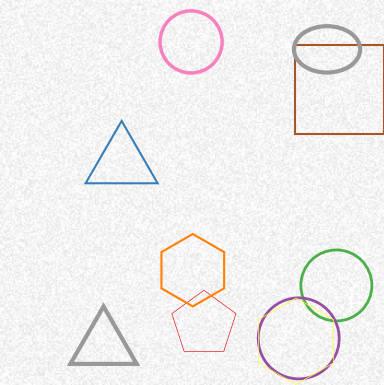[{"shape": "pentagon", "thickness": 0.5, "radius": 0.44, "center": [0.53, 0.158]}, {"shape": "triangle", "thickness": 1.5, "radius": 0.54, "center": [0.316, 0.578]}, {"shape": "circle", "thickness": 2, "radius": 0.46, "center": [0.874, 0.259]}, {"shape": "circle", "thickness": 2, "radius": 0.53, "center": [0.776, 0.121]}, {"shape": "hexagon", "thickness": 1.5, "radius": 0.47, "center": [0.501, 0.298]}, {"shape": "hexagon", "thickness": 0.5, "radius": 0.56, "center": [0.769, 0.114]}, {"shape": "square", "thickness": 1.5, "radius": 0.57, "center": [0.882, 0.768]}, {"shape": "circle", "thickness": 2.5, "radius": 0.4, "center": [0.496, 0.891]}, {"shape": "oval", "thickness": 3, "radius": 0.43, "center": [0.85, 0.872]}, {"shape": "triangle", "thickness": 3, "radius": 0.5, "center": [0.269, 0.105]}]